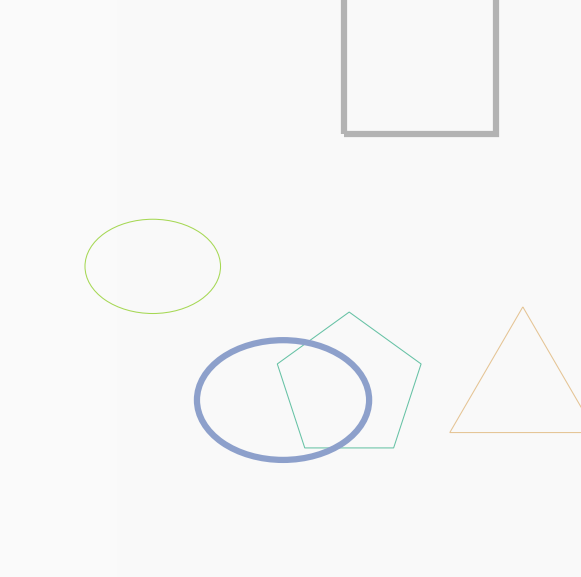[{"shape": "pentagon", "thickness": 0.5, "radius": 0.65, "center": [0.601, 0.329]}, {"shape": "oval", "thickness": 3, "radius": 0.74, "center": [0.487, 0.306]}, {"shape": "oval", "thickness": 0.5, "radius": 0.58, "center": [0.263, 0.538]}, {"shape": "triangle", "thickness": 0.5, "radius": 0.73, "center": [0.899, 0.323]}, {"shape": "square", "thickness": 3, "radius": 0.65, "center": [0.723, 0.897]}]